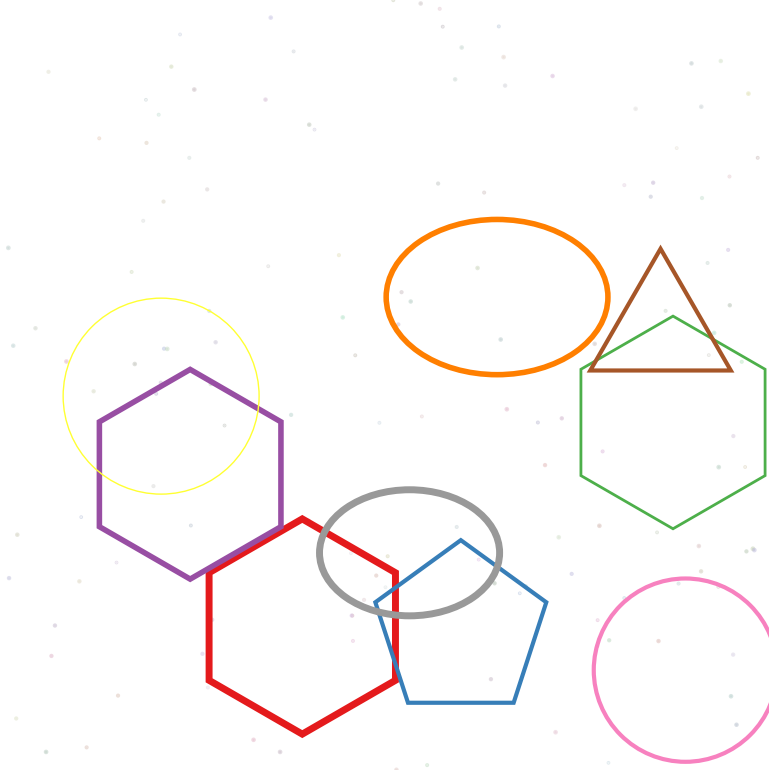[{"shape": "hexagon", "thickness": 2.5, "radius": 0.7, "center": [0.393, 0.186]}, {"shape": "pentagon", "thickness": 1.5, "radius": 0.58, "center": [0.598, 0.182]}, {"shape": "hexagon", "thickness": 1, "radius": 0.69, "center": [0.874, 0.451]}, {"shape": "hexagon", "thickness": 2, "radius": 0.68, "center": [0.247, 0.384]}, {"shape": "oval", "thickness": 2, "radius": 0.72, "center": [0.646, 0.614]}, {"shape": "circle", "thickness": 0.5, "radius": 0.64, "center": [0.209, 0.486]}, {"shape": "triangle", "thickness": 1.5, "radius": 0.53, "center": [0.858, 0.572]}, {"shape": "circle", "thickness": 1.5, "radius": 0.6, "center": [0.89, 0.13]}, {"shape": "oval", "thickness": 2.5, "radius": 0.58, "center": [0.532, 0.282]}]